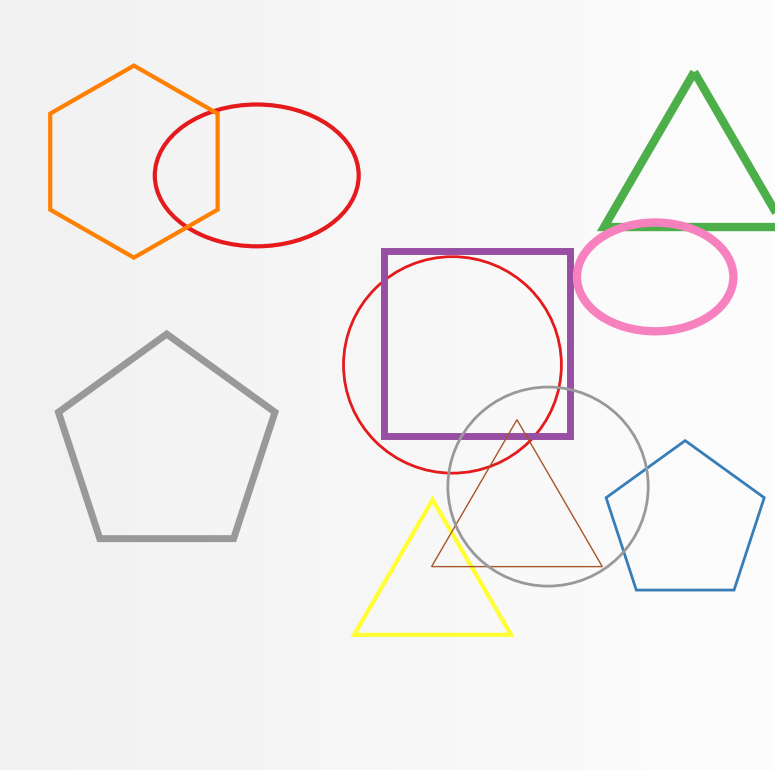[{"shape": "circle", "thickness": 1, "radius": 0.7, "center": [0.584, 0.526]}, {"shape": "oval", "thickness": 1.5, "radius": 0.66, "center": [0.331, 0.772]}, {"shape": "pentagon", "thickness": 1, "radius": 0.54, "center": [0.884, 0.32]}, {"shape": "triangle", "thickness": 3, "radius": 0.67, "center": [0.896, 0.772]}, {"shape": "square", "thickness": 2.5, "radius": 0.6, "center": [0.616, 0.554]}, {"shape": "hexagon", "thickness": 1.5, "radius": 0.62, "center": [0.173, 0.79]}, {"shape": "triangle", "thickness": 1.5, "radius": 0.58, "center": [0.558, 0.234]}, {"shape": "triangle", "thickness": 0.5, "radius": 0.64, "center": [0.667, 0.328]}, {"shape": "oval", "thickness": 3, "radius": 0.5, "center": [0.845, 0.64]}, {"shape": "circle", "thickness": 1, "radius": 0.65, "center": [0.707, 0.368]}, {"shape": "pentagon", "thickness": 2.5, "radius": 0.73, "center": [0.215, 0.419]}]